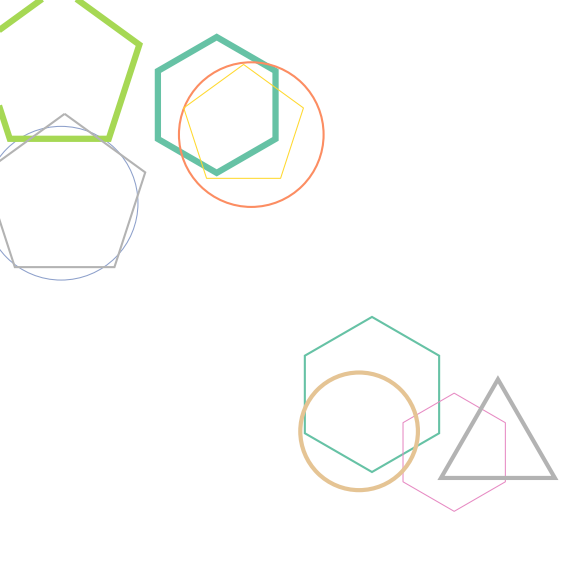[{"shape": "hexagon", "thickness": 3, "radius": 0.59, "center": [0.375, 0.817]}, {"shape": "hexagon", "thickness": 1, "radius": 0.67, "center": [0.644, 0.316]}, {"shape": "circle", "thickness": 1, "radius": 0.63, "center": [0.435, 0.766]}, {"shape": "circle", "thickness": 0.5, "radius": 0.67, "center": [0.106, 0.647]}, {"shape": "hexagon", "thickness": 0.5, "radius": 0.51, "center": [0.786, 0.216]}, {"shape": "pentagon", "thickness": 3, "radius": 0.73, "center": [0.103, 0.877]}, {"shape": "pentagon", "thickness": 0.5, "radius": 0.55, "center": [0.422, 0.779]}, {"shape": "circle", "thickness": 2, "radius": 0.51, "center": [0.622, 0.252]}, {"shape": "triangle", "thickness": 2, "radius": 0.57, "center": [0.862, 0.228]}, {"shape": "pentagon", "thickness": 1, "radius": 0.73, "center": [0.112, 0.655]}]